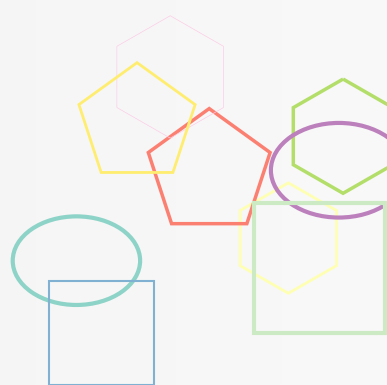[{"shape": "oval", "thickness": 3, "radius": 0.82, "center": [0.197, 0.323]}, {"shape": "hexagon", "thickness": 2, "radius": 0.72, "center": [0.744, 0.382]}, {"shape": "pentagon", "thickness": 2.5, "radius": 0.83, "center": [0.54, 0.553]}, {"shape": "square", "thickness": 1.5, "radius": 0.68, "center": [0.263, 0.134]}, {"shape": "hexagon", "thickness": 2.5, "radius": 0.74, "center": [0.885, 0.646]}, {"shape": "hexagon", "thickness": 0.5, "radius": 0.79, "center": [0.439, 0.8]}, {"shape": "oval", "thickness": 3, "radius": 0.88, "center": [0.875, 0.558]}, {"shape": "square", "thickness": 3, "radius": 0.84, "center": [0.825, 0.304]}, {"shape": "pentagon", "thickness": 2, "radius": 0.79, "center": [0.354, 0.68]}]